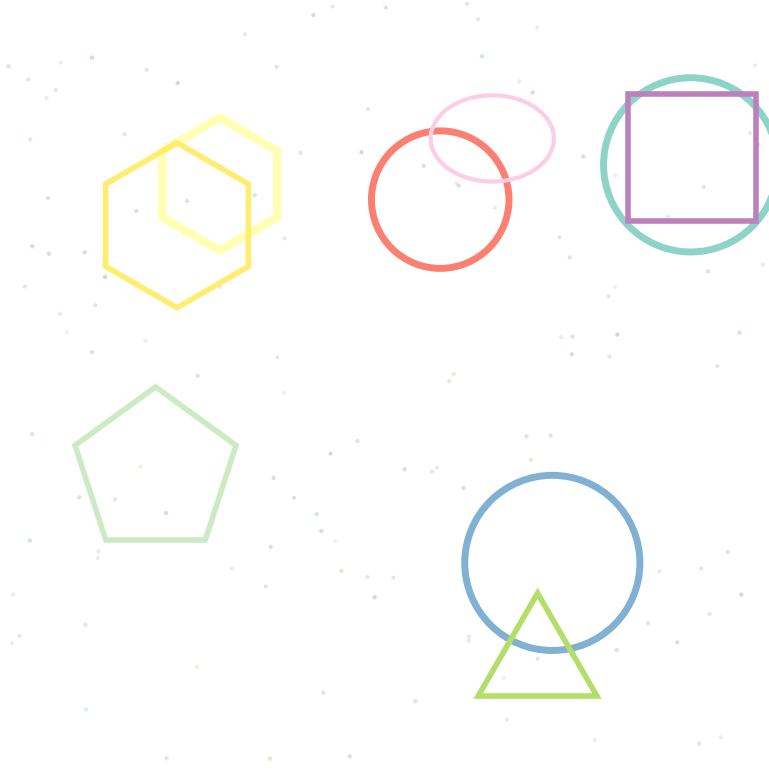[{"shape": "circle", "thickness": 2.5, "radius": 0.57, "center": [0.897, 0.786]}, {"shape": "hexagon", "thickness": 3, "radius": 0.43, "center": [0.285, 0.761]}, {"shape": "circle", "thickness": 2.5, "radius": 0.45, "center": [0.572, 0.741]}, {"shape": "circle", "thickness": 2.5, "radius": 0.57, "center": [0.717, 0.269]}, {"shape": "triangle", "thickness": 2, "radius": 0.45, "center": [0.698, 0.141]}, {"shape": "oval", "thickness": 1.5, "radius": 0.4, "center": [0.639, 0.82]}, {"shape": "square", "thickness": 2, "radius": 0.41, "center": [0.899, 0.796]}, {"shape": "pentagon", "thickness": 2, "radius": 0.55, "center": [0.202, 0.388]}, {"shape": "hexagon", "thickness": 2, "radius": 0.54, "center": [0.23, 0.707]}]